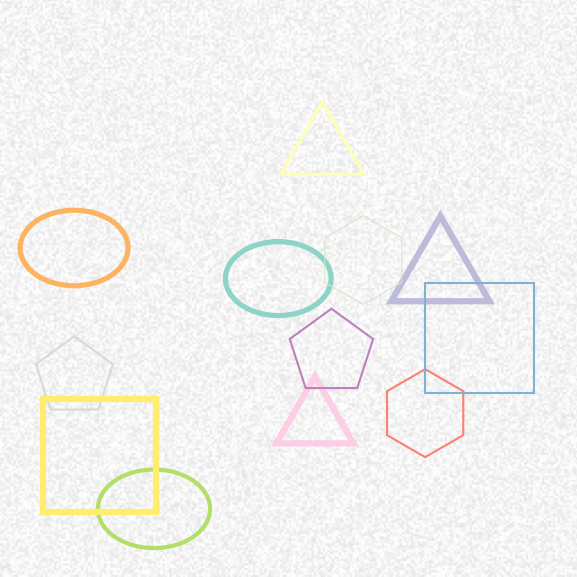[{"shape": "oval", "thickness": 2.5, "radius": 0.46, "center": [0.482, 0.517]}, {"shape": "triangle", "thickness": 1.5, "radius": 0.42, "center": [0.558, 0.739]}, {"shape": "triangle", "thickness": 3, "radius": 0.49, "center": [0.763, 0.527]}, {"shape": "hexagon", "thickness": 1, "radius": 0.38, "center": [0.736, 0.284]}, {"shape": "square", "thickness": 1, "radius": 0.47, "center": [0.83, 0.414]}, {"shape": "oval", "thickness": 2.5, "radius": 0.47, "center": [0.128, 0.57]}, {"shape": "oval", "thickness": 2, "radius": 0.49, "center": [0.267, 0.118]}, {"shape": "triangle", "thickness": 3, "radius": 0.39, "center": [0.545, 0.27]}, {"shape": "pentagon", "thickness": 1, "radius": 0.35, "center": [0.129, 0.347]}, {"shape": "pentagon", "thickness": 1, "radius": 0.38, "center": [0.574, 0.389]}, {"shape": "hexagon", "thickness": 0.5, "radius": 0.38, "center": [0.629, 0.549]}, {"shape": "square", "thickness": 3, "radius": 0.49, "center": [0.172, 0.211]}]